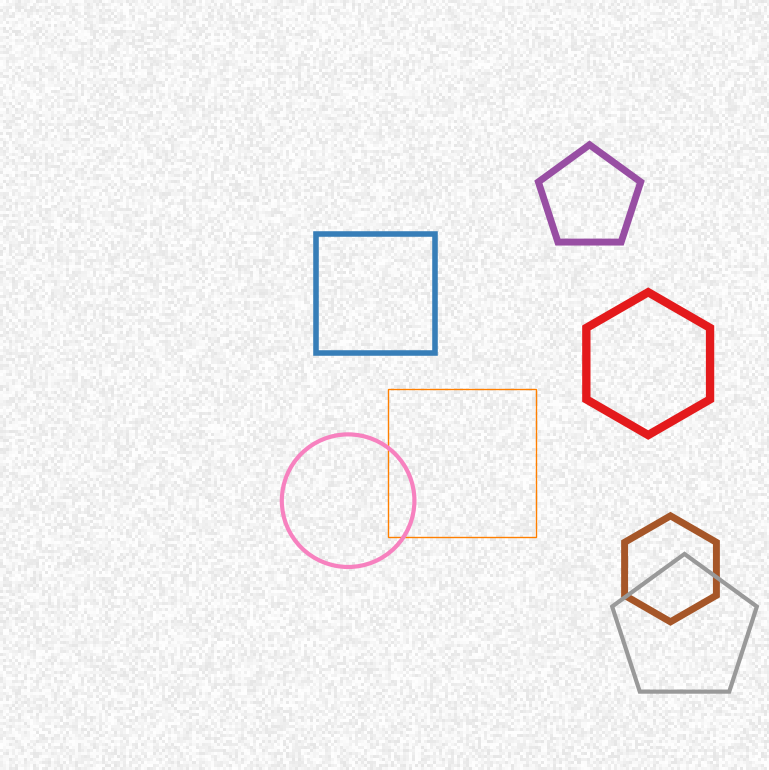[{"shape": "hexagon", "thickness": 3, "radius": 0.46, "center": [0.842, 0.528]}, {"shape": "square", "thickness": 2, "radius": 0.39, "center": [0.488, 0.619]}, {"shape": "pentagon", "thickness": 2.5, "radius": 0.35, "center": [0.766, 0.742]}, {"shape": "square", "thickness": 0.5, "radius": 0.48, "center": [0.6, 0.398]}, {"shape": "hexagon", "thickness": 2.5, "radius": 0.34, "center": [0.871, 0.261]}, {"shape": "circle", "thickness": 1.5, "radius": 0.43, "center": [0.452, 0.35]}, {"shape": "pentagon", "thickness": 1.5, "radius": 0.49, "center": [0.889, 0.182]}]